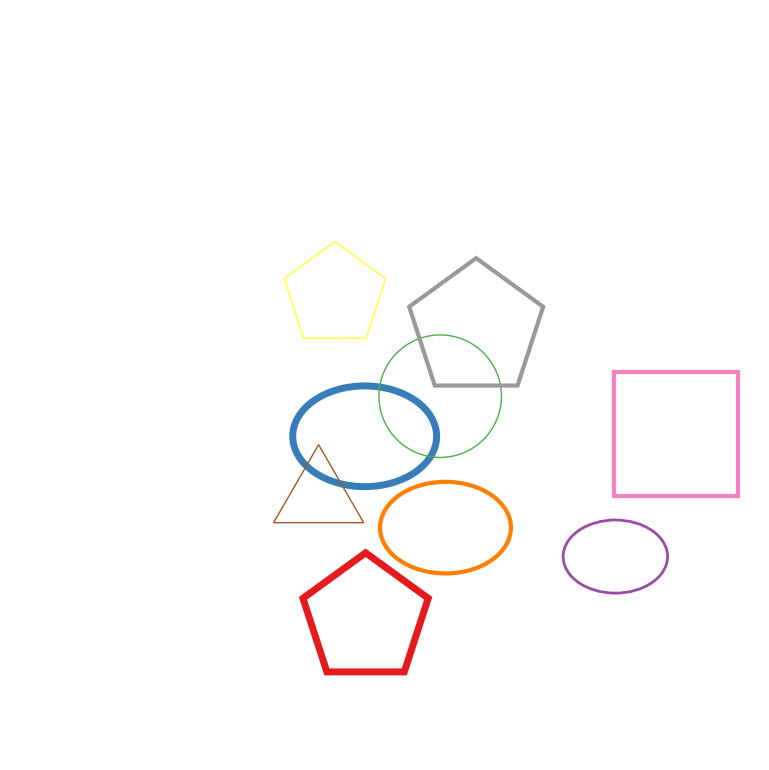[{"shape": "pentagon", "thickness": 2.5, "radius": 0.43, "center": [0.475, 0.197]}, {"shape": "oval", "thickness": 2.5, "radius": 0.47, "center": [0.474, 0.433]}, {"shape": "circle", "thickness": 0.5, "radius": 0.4, "center": [0.572, 0.485]}, {"shape": "oval", "thickness": 1, "radius": 0.34, "center": [0.799, 0.277]}, {"shape": "oval", "thickness": 1.5, "radius": 0.42, "center": [0.579, 0.315]}, {"shape": "pentagon", "thickness": 0.5, "radius": 0.35, "center": [0.435, 0.617]}, {"shape": "triangle", "thickness": 0.5, "radius": 0.34, "center": [0.414, 0.355]}, {"shape": "square", "thickness": 1.5, "radius": 0.4, "center": [0.878, 0.437]}, {"shape": "pentagon", "thickness": 1.5, "radius": 0.46, "center": [0.618, 0.573]}]